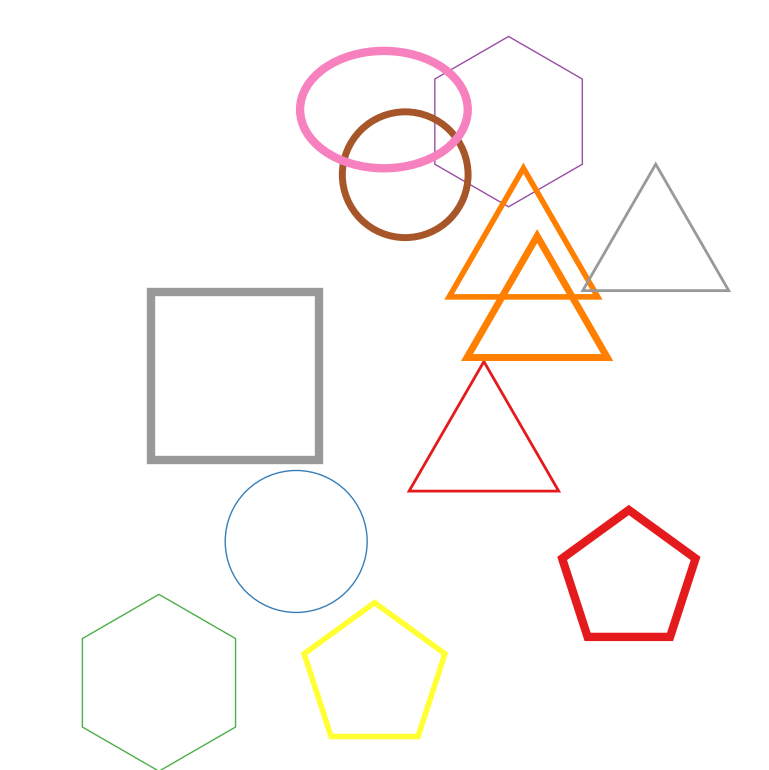[{"shape": "pentagon", "thickness": 3, "radius": 0.46, "center": [0.817, 0.247]}, {"shape": "triangle", "thickness": 1, "radius": 0.56, "center": [0.628, 0.418]}, {"shape": "circle", "thickness": 0.5, "radius": 0.46, "center": [0.385, 0.297]}, {"shape": "hexagon", "thickness": 0.5, "radius": 0.57, "center": [0.206, 0.113]}, {"shape": "hexagon", "thickness": 0.5, "radius": 0.55, "center": [0.66, 0.842]}, {"shape": "triangle", "thickness": 2, "radius": 0.56, "center": [0.68, 0.67]}, {"shape": "triangle", "thickness": 2.5, "radius": 0.53, "center": [0.698, 0.588]}, {"shape": "pentagon", "thickness": 2, "radius": 0.48, "center": [0.486, 0.121]}, {"shape": "circle", "thickness": 2.5, "radius": 0.41, "center": [0.526, 0.773]}, {"shape": "oval", "thickness": 3, "radius": 0.54, "center": [0.499, 0.858]}, {"shape": "triangle", "thickness": 1, "radius": 0.55, "center": [0.852, 0.677]}, {"shape": "square", "thickness": 3, "radius": 0.55, "center": [0.305, 0.512]}]